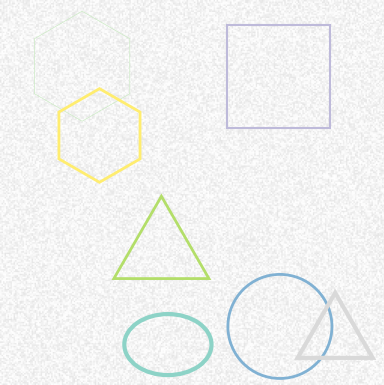[{"shape": "oval", "thickness": 3, "radius": 0.57, "center": [0.436, 0.105]}, {"shape": "square", "thickness": 1.5, "radius": 0.67, "center": [0.723, 0.801]}, {"shape": "circle", "thickness": 2, "radius": 0.68, "center": [0.727, 0.152]}, {"shape": "triangle", "thickness": 2, "radius": 0.71, "center": [0.419, 0.348]}, {"shape": "triangle", "thickness": 3, "radius": 0.56, "center": [0.871, 0.127]}, {"shape": "hexagon", "thickness": 0.5, "radius": 0.71, "center": [0.213, 0.828]}, {"shape": "hexagon", "thickness": 2, "radius": 0.61, "center": [0.258, 0.648]}]